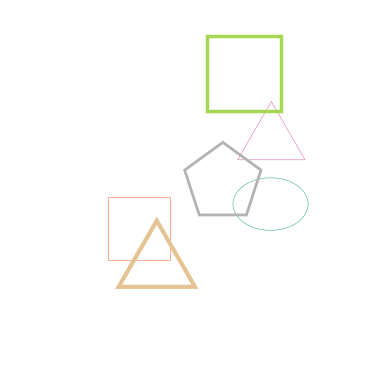[{"shape": "oval", "thickness": 0.5, "radius": 0.49, "center": [0.703, 0.47]}, {"shape": "square", "thickness": 0.5, "radius": 0.41, "center": [0.361, 0.406]}, {"shape": "triangle", "thickness": 0.5, "radius": 0.5, "center": [0.705, 0.635]}, {"shape": "square", "thickness": 2.5, "radius": 0.48, "center": [0.634, 0.809]}, {"shape": "triangle", "thickness": 3, "radius": 0.57, "center": [0.407, 0.312]}, {"shape": "pentagon", "thickness": 2, "radius": 0.52, "center": [0.579, 0.526]}]